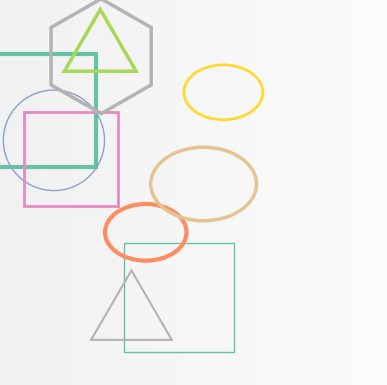[{"shape": "square", "thickness": 1, "radius": 0.71, "center": [0.463, 0.227]}, {"shape": "square", "thickness": 3, "radius": 0.73, "center": [0.102, 0.713]}, {"shape": "oval", "thickness": 3, "radius": 0.53, "center": [0.376, 0.397]}, {"shape": "circle", "thickness": 1, "radius": 0.65, "center": [0.139, 0.636]}, {"shape": "square", "thickness": 2, "radius": 0.61, "center": [0.182, 0.588]}, {"shape": "triangle", "thickness": 2.5, "radius": 0.53, "center": [0.259, 0.868]}, {"shape": "oval", "thickness": 2, "radius": 0.51, "center": [0.577, 0.76]}, {"shape": "oval", "thickness": 2.5, "radius": 0.68, "center": [0.525, 0.522]}, {"shape": "hexagon", "thickness": 2.5, "radius": 0.75, "center": [0.261, 0.854]}, {"shape": "triangle", "thickness": 1.5, "radius": 0.6, "center": [0.339, 0.177]}]